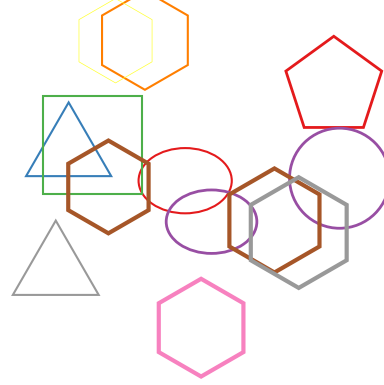[{"shape": "oval", "thickness": 1.5, "radius": 0.61, "center": [0.481, 0.531]}, {"shape": "pentagon", "thickness": 2, "radius": 0.65, "center": [0.867, 0.775]}, {"shape": "triangle", "thickness": 1.5, "radius": 0.64, "center": [0.178, 0.606]}, {"shape": "square", "thickness": 1.5, "radius": 0.64, "center": [0.24, 0.623]}, {"shape": "circle", "thickness": 2, "radius": 0.65, "center": [0.882, 0.537]}, {"shape": "oval", "thickness": 2, "radius": 0.59, "center": [0.549, 0.424]}, {"shape": "hexagon", "thickness": 1.5, "radius": 0.64, "center": [0.376, 0.895]}, {"shape": "hexagon", "thickness": 0.5, "radius": 0.55, "center": [0.3, 0.894]}, {"shape": "hexagon", "thickness": 3, "radius": 0.6, "center": [0.282, 0.514]}, {"shape": "hexagon", "thickness": 3, "radius": 0.68, "center": [0.713, 0.427]}, {"shape": "hexagon", "thickness": 3, "radius": 0.63, "center": [0.522, 0.149]}, {"shape": "hexagon", "thickness": 3, "radius": 0.72, "center": [0.776, 0.396]}, {"shape": "triangle", "thickness": 1.5, "radius": 0.64, "center": [0.145, 0.298]}]